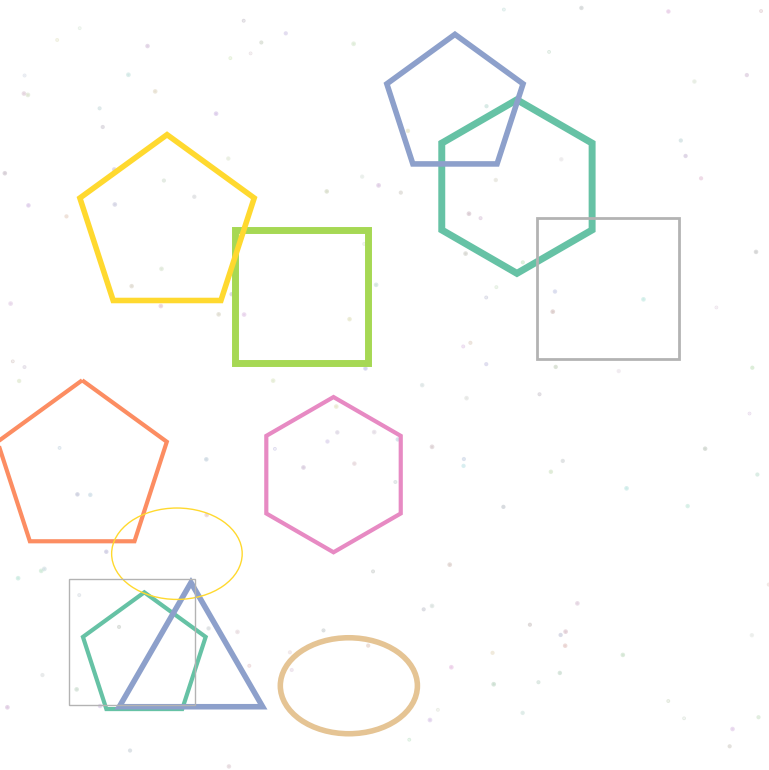[{"shape": "pentagon", "thickness": 1.5, "radius": 0.42, "center": [0.187, 0.147]}, {"shape": "hexagon", "thickness": 2.5, "radius": 0.56, "center": [0.671, 0.758]}, {"shape": "pentagon", "thickness": 1.5, "radius": 0.58, "center": [0.107, 0.391]}, {"shape": "triangle", "thickness": 2, "radius": 0.54, "center": [0.248, 0.136]}, {"shape": "pentagon", "thickness": 2, "radius": 0.47, "center": [0.591, 0.862]}, {"shape": "hexagon", "thickness": 1.5, "radius": 0.5, "center": [0.433, 0.384]}, {"shape": "square", "thickness": 2.5, "radius": 0.43, "center": [0.392, 0.615]}, {"shape": "oval", "thickness": 0.5, "radius": 0.42, "center": [0.23, 0.281]}, {"shape": "pentagon", "thickness": 2, "radius": 0.6, "center": [0.217, 0.706]}, {"shape": "oval", "thickness": 2, "radius": 0.45, "center": [0.453, 0.109]}, {"shape": "square", "thickness": 0.5, "radius": 0.41, "center": [0.171, 0.166]}, {"shape": "square", "thickness": 1, "radius": 0.46, "center": [0.79, 0.625]}]